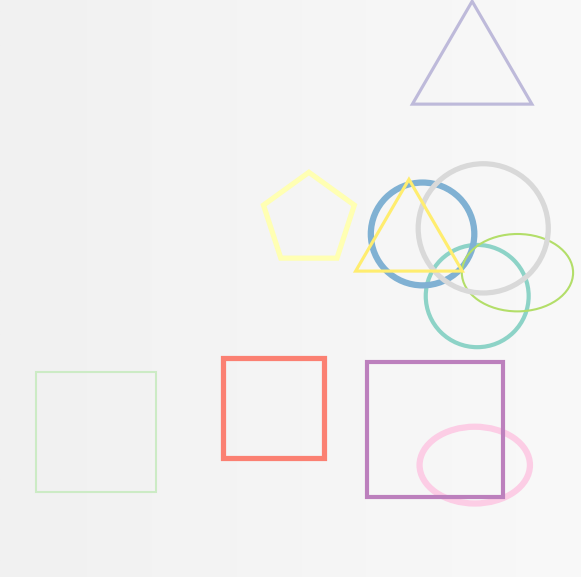[{"shape": "circle", "thickness": 2, "radius": 0.44, "center": [0.821, 0.486]}, {"shape": "pentagon", "thickness": 2.5, "radius": 0.41, "center": [0.531, 0.619]}, {"shape": "triangle", "thickness": 1.5, "radius": 0.59, "center": [0.812, 0.878]}, {"shape": "square", "thickness": 2.5, "radius": 0.43, "center": [0.47, 0.292]}, {"shape": "circle", "thickness": 3, "radius": 0.45, "center": [0.727, 0.594]}, {"shape": "oval", "thickness": 1, "radius": 0.48, "center": [0.89, 0.527]}, {"shape": "oval", "thickness": 3, "radius": 0.47, "center": [0.817, 0.194]}, {"shape": "circle", "thickness": 2.5, "radius": 0.56, "center": [0.831, 0.604]}, {"shape": "square", "thickness": 2, "radius": 0.58, "center": [0.748, 0.255]}, {"shape": "square", "thickness": 1, "radius": 0.52, "center": [0.165, 0.251]}, {"shape": "triangle", "thickness": 1.5, "radius": 0.53, "center": [0.704, 0.583]}]